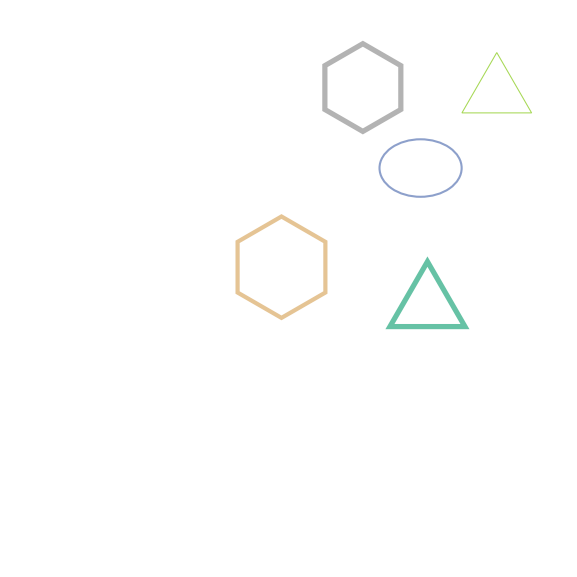[{"shape": "triangle", "thickness": 2.5, "radius": 0.38, "center": [0.74, 0.471]}, {"shape": "oval", "thickness": 1, "radius": 0.36, "center": [0.728, 0.708]}, {"shape": "triangle", "thickness": 0.5, "radius": 0.35, "center": [0.86, 0.838]}, {"shape": "hexagon", "thickness": 2, "radius": 0.44, "center": [0.487, 0.536]}, {"shape": "hexagon", "thickness": 2.5, "radius": 0.38, "center": [0.628, 0.848]}]